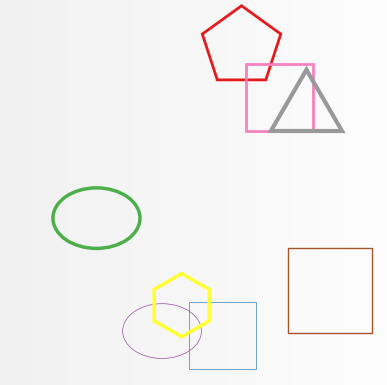[{"shape": "pentagon", "thickness": 2, "radius": 0.53, "center": [0.623, 0.879]}, {"shape": "square", "thickness": 0.5, "radius": 0.44, "center": [0.574, 0.128]}, {"shape": "oval", "thickness": 2.5, "radius": 0.56, "center": [0.249, 0.433]}, {"shape": "oval", "thickness": 0.5, "radius": 0.51, "center": [0.418, 0.14]}, {"shape": "hexagon", "thickness": 2.5, "radius": 0.41, "center": [0.469, 0.207]}, {"shape": "square", "thickness": 1, "radius": 0.55, "center": [0.852, 0.245]}, {"shape": "square", "thickness": 2, "radius": 0.43, "center": [0.722, 0.747]}, {"shape": "triangle", "thickness": 3, "radius": 0.53, "center": [0.791, 0.713]}]